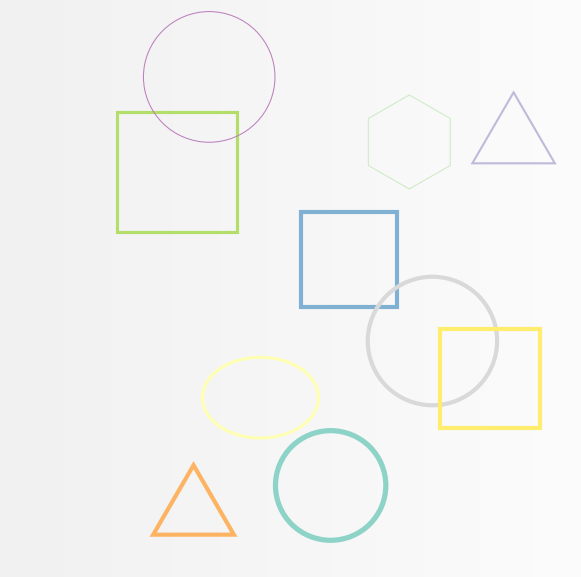[{"shape": "circle", "thickness": 2.5, "radius": 0.47, "center": [0.569, 0.159]}, {"shape": "oval", "thickness": 1.5, "radius": 0.5, "center": [0.448, 0.311]}, {"shape": "triangle", "thickness": 1, "radius": 0.41, "center": [0.884, 0.757]}, {"shape": "square", "thickness": 2, "radius": 0.41, "center": [0.6, 0.55]}, {"shape": "triangle", "thickness": 2, "radius": 0.4, "center": [0.333, 0.113]}, {"shape": "square", "thickness": 1.5, "radius": 0.52, "center": [0.304, 0.702]}, {"shape": "circle", "thickness": 2, "radius": 0.56, "center": [0.744, 0.409]}, {"shape": "circle", "thickness": 0.5, "radius": 0.57, "center": [0.36, 0.866]}, {"shape": "hexagon", "thickness": 0.5, "radius": 0.41, "center": [0.704, 0.753]}, {"shape": "square", "thickness": 2, "radius": 0.43, "center": [0.844, 0.344]}]